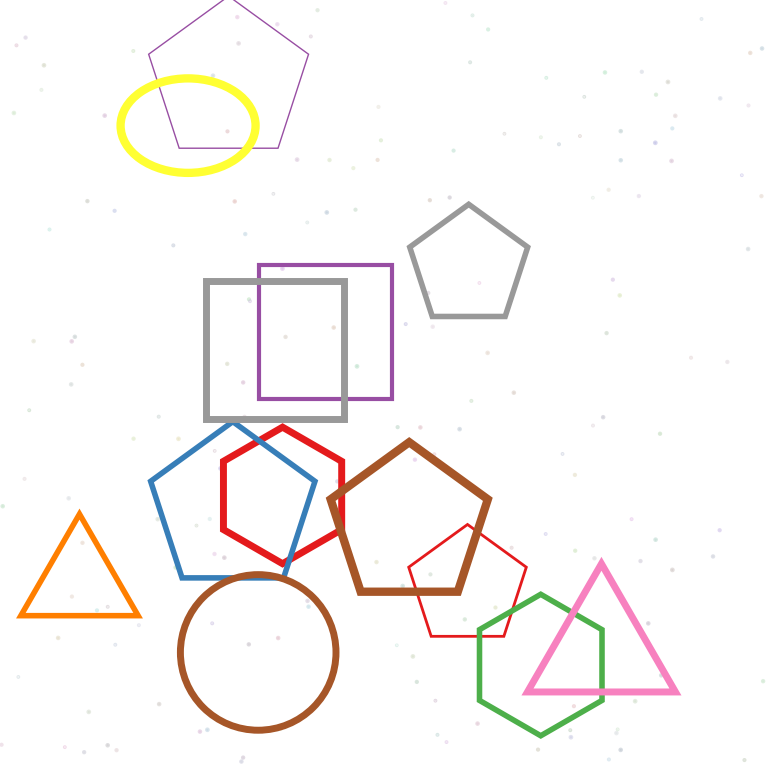[{"shape": "hexagon", "thickness": 2.5, "radius": 0.44, "center": [0.367, 0.357]}, {"shape": "pentagon", "thickness": 1, "radius": 0.4, "center": [0.607, 0.239]}, {"shape": "pentagon", "thickness": 2, "radius": 0.56, "center": [0.302, 0.34]}, {"shape": "hexagon", "thickness": 2, "radius": 0.46, "center": [0.702, 0.136]}, {"shape": "square", "thickness": 1.5, "radius": 0.43, "center": [0.423, 0.568]}, {"shape": "pentagon", "thickness": 0.5, "radius": 0.55, "center": [0.297, 0.896]}, {"shape": "triangle", "thickness": 2, "radius": 0.44, "center": [0.103, 0.244]}, {"shape": "oval", "thickness": 3, "radius": 0.44, "center": [0.244, 0.837]}, {"shape": "pentagon", "thickness": 3, "radius": 0.54, "center": [0.531, 0.318]}, {"shape": "circle", "thickness": 2.5, "radius": 0.51, "center": [0.335, 0.153]}, {"shape": "triangle", "thickness": 2.5, "radius": 0.55, "center": [0.781, 0.157]}, {"shape": "square", "thickness": 2.5, "radius": 0.45, "center": [0.358, 0.546]}, {"shape": "pentagon", "thickness": 2, "radius": 0.4, "center": [0.609, 0.654]}]